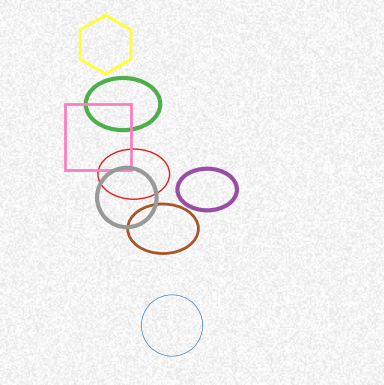[{"shape": "oval", "thickness": 1, "radius": 0.47, "center": [0.347, 0.548]}, {"shape": "circle", "thickness": 0.5, "radius": 0.4, "center": [0.447, 0.155]}, {"shape": "oval", "thickness": 3, "radius": 0.48, "center": [0.319, 0.73]}, {"shape": "oval", "thickness": 3, "radius": 0.39, "center": [0.538, 0.508]}, {"shape": "hexagon", "thickness": 2, "radius": 0.38, "center": [0.274, 0.884]}, {"shape": "oval", "thickness": 2, "radius": 0.46, "center": [0.423, 0.406]}, {"shape": "square", "thickness": 2, "radius": 0.42, "center": [0.254, 0.644]}, {"shape": "circle", "thickness": 3, "radius": 0.39, "center": [0.329, 0.487]}]